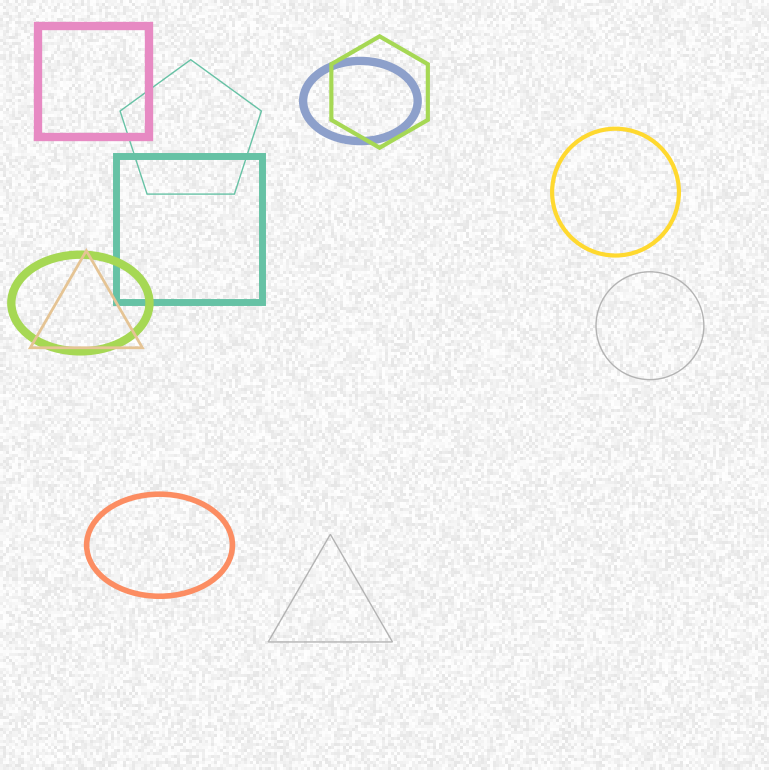[{"shape": "square", "thickness": 2.5, "radius": 0.47, "center": [0.245, 0.702]}, {"shape": "pentagon", "thickness": 0.5, "radius": 0.48, "center": [0.248, 0.826]}, {"shape": "oval", "thickness": 2, "radius": 0.47, "center": [0.207, 0.292]}, {"shape": "oval", "thickness": 3, "radius": 0.37, "center": [0.468, 0.869]}, {"shape": "square", "thickness": 3, "radius": 0.36, "center": [0.121, 0.894]}, {"shape": "oval", "thickness": 3, "radius": 0.45, "center": [0.104, 0.606]}, {"shape": "hexagon", "thickness": 1.5, "radius": 0.36, "center": [0.493, 0.88]}, {"shape": "circle", "thickness": 1.5, "radius": 0.41, "center": [0.799, 0.751]}, {"shape": "triangle", "thickness": 1, "radius": 0.42, "center": [0.112, 0.59]}, {"shape": "triangle", "thickness": 0.5, "radius": 0.47, "center": [0.429, 0.213]}, {"shape": "circle", "thickness": 0.5, "radius": 0.35, "center": [0.844, 0.577]}]